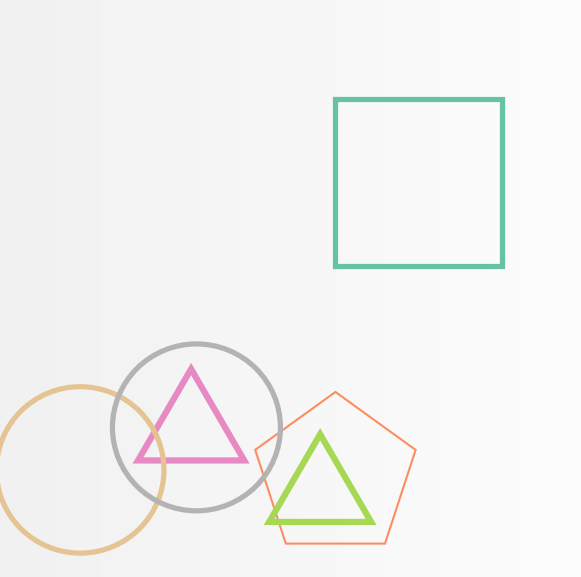[{"shape": "square", "thickness": 2.5, "radius": 0.72, "center": [0.72, 0.683]}, {"shape": "pentagon", "thickness": 1, "radius": 0.73, "center": [0.577, 0.175]}, {"shape": "triangle", "thickness": 3, "radius": 0.53, "center": [0.329, 0.255]}, {"shape": "triangle", "thickness": 3, "radius": 0.51, "center": [0.551, 0.146]}, {"shape": "circle", "thickness": 2.5, "radius": 0.72, "center": [0.138, 0.185]}, {"shape": "circle", "thickness": 2.5, "radius": 0.72, "center": [0.338, 0.259]}]